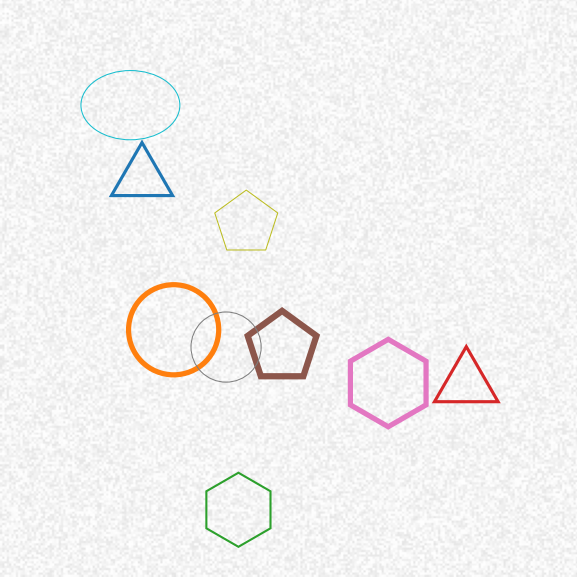[{"shape": "triangle", "thickness": 1.5, "radius": 0.31, "center": [0.246, 0.691]}, {"shape": "circle", "thickness": 2.5, "radius": 0.39, "center": [0.301, 0.428]}, {"shape": "hexagon", "thickness": 1, "radius": 0.32, "center": [0.413, 0.116]}, {"shape": "triangle", "thickness": 1.5, "radius": 0.32, "center": [0.807, 0.335]}, {"shape": "pentagon", "thickness": 3, "radius": 0.31, "center": [0.488, 0.398]}, {"shape": "hexagon", "thickness": 2.5, "radius": 0.38, "center": [0.672, 0.336]}, {"shape": "circle", "thickness": 0.5, "radius": 0.3, "center": [0.391, 0.398]}, {"shape": "pentagon", "thickness": 0.5, "radius": 0.29, "center": [0.426, 0.613]}, {"shape": "oval", "thickness": 0.5, "radius": 0.43, "center": [0.226, 0.817]}]